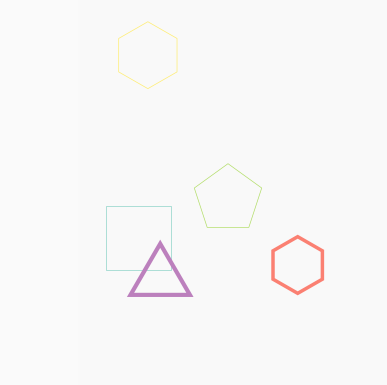[{"shape": "square", "thickness": 0.5, "radius": 0.42, "center": [0.357, 0.382]}, {"shape": "hexagon", "thickness": 2.5, "radius": 0.37, "center": [0.768, 0.312]}, {"shape": "pentagon", "thickness": 0.5, "radius": 0.46, "center": [0.588, 0.483]}, {"shape": "triangle", "thickness": 3, "radius": 0.44, "center": [0.413, 0.278]}, {"shape": "hexagon", "thickness": 0.5, "radius": 0.43, "center": [0.382, 0.857]}]